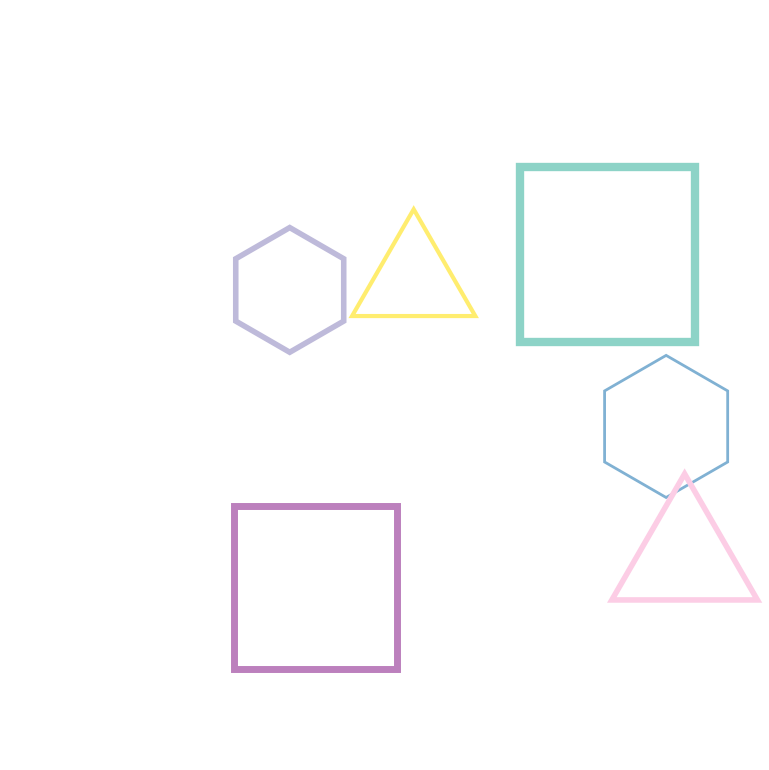[{"shape": "square", "thickness": 3, "radius": 0.57, "center": [0.789, 0.669]}, {"shape": "hexagon", "thickness": 2, "radius": 0.4, "center": [0.376, 0.623]}, {"shape": "hexagon", "thickness": 1, "radius": 0.46, "center": [0.865, 0.446]}, {"shape": "triangle", "thickness": 2, "radius": 0.55, "center": [0.889, 0.275]}, {"shape": "square", "thickness": 2.5, "radius": 0.53, "center": [0.41, 0.237]}, {"shape": "triangle", "thickness": 1.5, "radius": 0.46, "center": [0.537, 0.636]}]